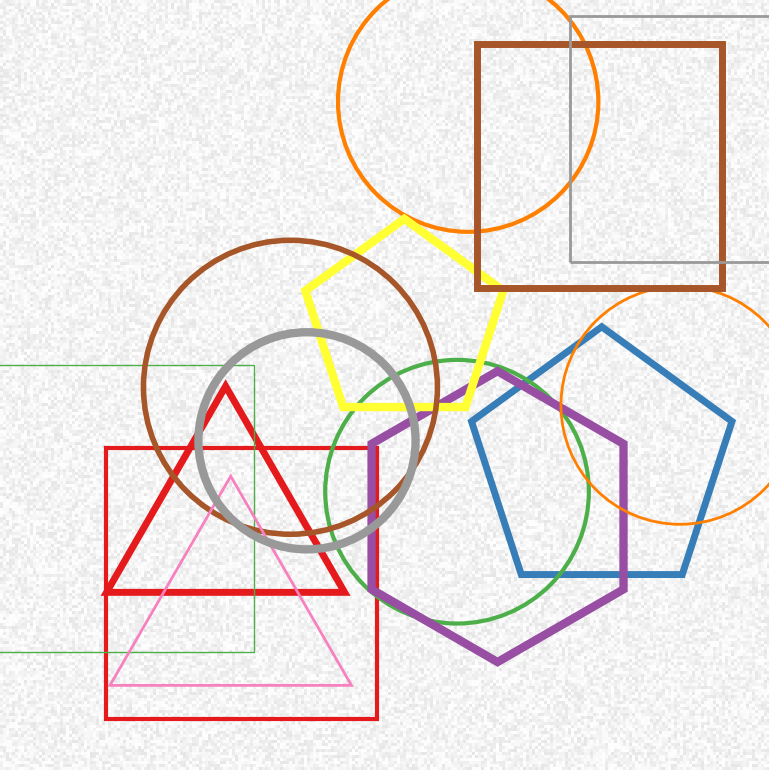[{"shape": "triangle", "thickness": 2.5, "radius": 0.89, "center": [0.293, 0.32]}, {"shape": "square", "thickness": 1.5, "radius": 0.88, "center": [0.314, 0.242]}, {"shape": "pentagon", "thickness": 2.5, "radius": 0.89, "center": [0.782, 0.398]}, {"shape": "square", "thickness": 0.5, "radius": 0.93, "center": [0.144, 0.34]}, {"shape": "circle", "thickness": 1.5, "radius": 0.86, "center": [0.594, 0.361]}, {"shape": "hexagon", "thickness": 3, "radius": 0.94, "center": [0.646, 0.329]}, {"shape": "circle", "thickness": 1, "radius": 0.77, "center": [0.883, 0.474]}, {"shape": "circle", "thickness": 1.5, "radius": 0.85, "center": [0.608, 0.868]}, {"shape": "pentagon", "thickness": 3, "radius": 0.68, "center": [0.525, 0.581]}, {"shape": "circle", "thickness": 2, "radius": 0.95, "center": [0.377, 0.497]}, {"shape": "square", "thickness": 2.5, "radius": 0.79, "center": [0.779, 0.785]}, {"shape": "triangle", "thickness": 1, "radius": 0.91, "center": [0.3, 0.2]}, {"shape": "circle", "thickness": 3, "radius": 0.71, "center": [0.399, 0.428]}, {"shape": "square", "thickness": 1, "radius": 0.8, "center": [0.899, 0.82]}]